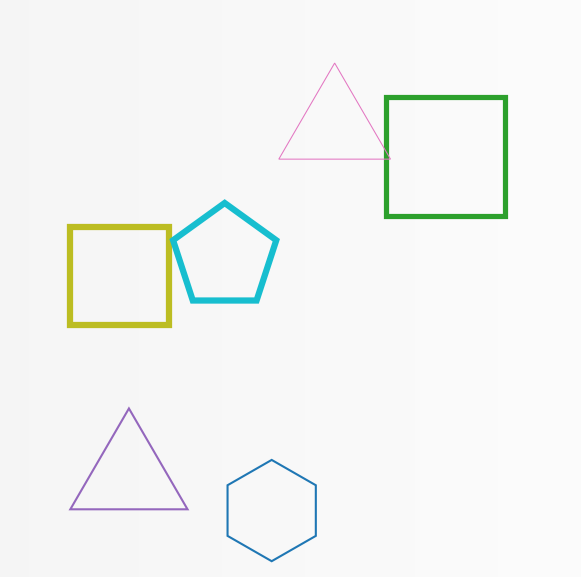[{"shape": "hexagon", "thickness": 1, "radius": 0.44, "center": [0.467, 0.115]}, {"shape": "square", "thickness": 2.5, "radius": 0.51, "center": [0.767, 0.728]}, {"shape": "triangle", "thickness": 1, "radius": 0.58, "center": [0.222, 0.175]}, {"shape": "triangle", "thickness": 0.5, "radius": 0.55, "center": [0.576, 0.779]}, {"shape": "square", "thickness": 3, "radius": 0.43, "center": [0.206, 0.521]}, {"shape": "pentagon", "thickness": 3, "radius": 0.47, "center": [0.387, 0.554]}]